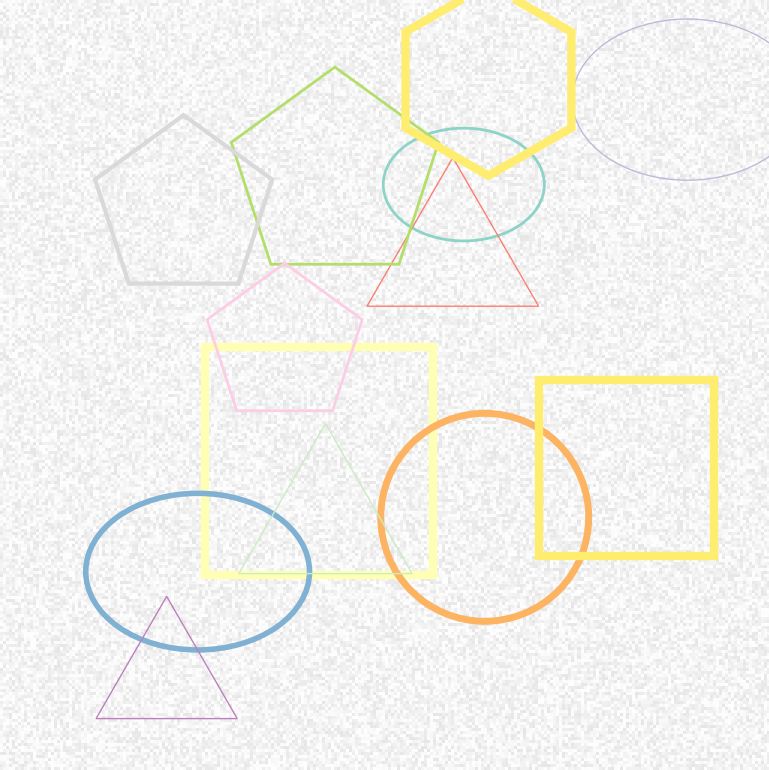[{"shape": "oval", "thickness": 1, "radius": 0.52, "center": [0.602, 0.76]}, {"shape": "square", "thickness": 3, "radius": 0.74, "center": [0.414, 0.401]}, {"shape": "oval", "thickness": 0.5, "radius": 0.75, "center": [0.893, 0.871]}, {"shape": "triangle", "thickness": 0.5, "radius": 0.64, "center": [0.588, 0.667]}, {"shape": "oval", "thickness": 2, "radius": 0.73, "center": [0.257, 0.258]}, {"shape": "circle", "thickness": 2.5, "radius": 0.68, "center": [0.63, 0.328]}, {"shape": "pentagon", "thickness": 1, "radius": 0.71, "center": [0.435, 0.771]}, {"shape": "pentagon", "thickness": 1, "radius": 0.53, "center": [0.37, 0.552]}, {"shape": "pentagon", "thickness": 1.5, "radius": 0.6, "center": [0.238, 0.73]}, {"shape": "triangle", "thickness": 0.5, "radius": 0.53, "center": [0.216, 0.12]}, {"shape": "triangle", "thickness": 0.5, "radius": 0.65, "center": [0.423, 0.32]}, {"shape": "hexagon", "thickness": 3, "radius": 0.62, "center": [0.634, 0.896]}, {"shape": "square", "thickness": 3, "radius": 0.57, "center": [0.814, 0.392]}]